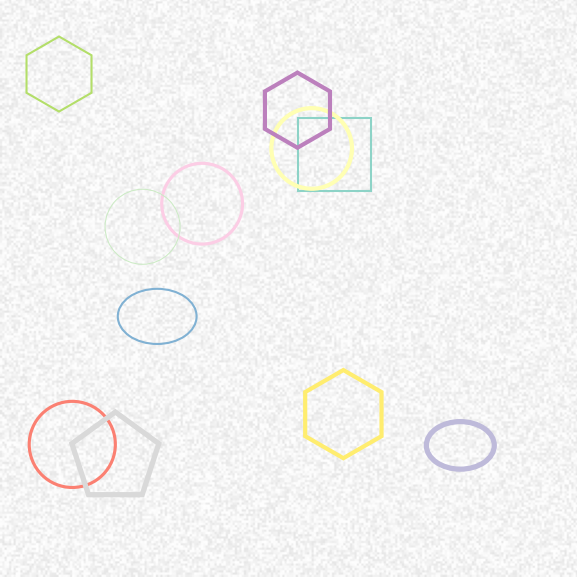[{"shape": "square", "thickness": 1, "radius": 0.32, "center": [0.58, 0.731]}, {"shape": "circle", "thickness": 2, "radius": 0.35, "center": [0.54, 0.742]}, {"shape": "oval", "thickness": 2.5, "radius": 0.29, "center": [0.797, 0.228]}, {"shape": "circle", "thickness": 1.5, "radius": 0.37, "center": [0.125, 0.23]}, {"shape": "oval", "thickness": 1, "radius": 0.34, "center": [0.272, 0.451]}, {"shape": "hexagon", "thickness": 1, "radius": 0.32, "center": [0.102, 0.871]}, {"shape": "circle", "thickness": 1.5, "radius": 0.35, "center": [0.35, 0.646]}, {"shape": "pentagon", "thickness": 2.5, "radius": 0.4, "center": [0.2, 0.207]}, {"shape": "hexagon", "thickness": 2, "radius": 0.33, "center": [0.515, 0.808]}, {"shape": "circle", "thickness": 0.5, "radius": 0.32, "center": [0.247, 0.606]}, {"shape": "hexagon", "thickness": 2, "radius": 0.38, "center": [0.595, 0.282]}]